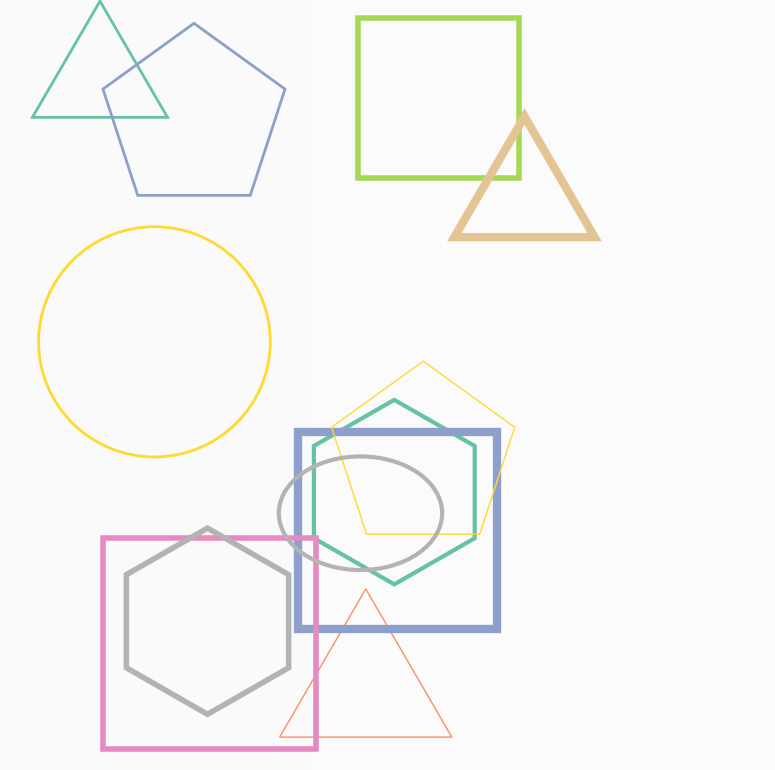[{"shape": "triangle", "thickness": 1, "radius": 0.5, "center": [0.129, 0.898]}, {"shape": "hexagon", "thickness": 1.5, "radius": 0.6, "center": [0.509, 0.361]}, {"shape": "triangle", "thickness": 0.5, "radius": 0.64, "center": [0.472, 0.107]}, {"shape": "square", "thickness": 3, "radius": 0.64, "center": [0.513, 0.311]}, {"shape": "pentagon", "thickness": 1, "radius": 0.62, "center": [0.25, 0.846]}, {"shape": "square", "thickness": 2, "radius": 0.69, "center": [0.27, 0.164]}, {"shape": "square", "thickness": 2, "radius": 0.52, "center": [0.566, 0.873]}, {"shape": "pentagon", "thickness": 0.5, "radius": 0.62, "center": [0.546, 0.407]}, {"shape": "circle", "thickness": 1, "radius": 0.75, "center": [0.199, 0.556]}, {"shape": "triangle", "thickness": 3, "radius": 0.52, "center": [0.677, 0.744]}, {"shape": "hexagon", "thickness": 2, "radius": 0.6, "center": [0.268, 0.193]}, {"shape": "oval", "thickness": 1.5, "radius": 0.53, "center": [0.465, 0.333]}]